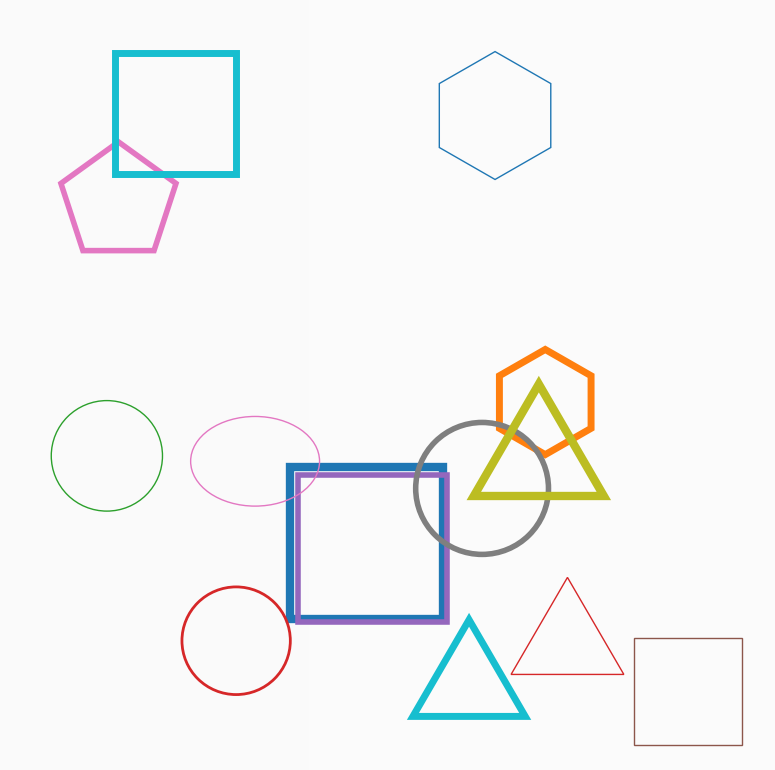[{"shape": "square", "thickness": 3, "radius": 0.49, "center": [0.473, 0.295]}, {"shape": "hexagon", "thickness": 0.5, "radius": 0.42, "center": [0.639, 0.85]}, {"shape": "hexagon", "thickness": 2.5, "radius": 0.34, "center": [0.704, 0.478]}, {"shape": "circle", "thickness": 0.5, "radius": 0.36, "center": [0.138, 0.408]}, {"shape": "triangle", "thickness": 0.5, "radius": 0.42, "center": [0.732, 0.166]}, {"shape": "circle", "thickness": 1, "radius": 0.35, "center": [0.305, 0.168]}, {"shape": "square", "thickness": 2, "radius": 0.48, "center": [0.481, 0.288]}, {"shape": "square", "thickness": 0.5, "radius": 0.35, "center": [0.888, 0.102]}, {"shape": "pentagon", "thickness": 2, "radius": 0.39, "center": [0.153, 0.738]}, {"shape": "oval", "thickness": 0.5, "radius": 0.42, "center": [0.329, 0.401]}, {"shape": "circle", "thickness": 2, "radius": 0.43, "center": [0.622, 0.366]}, {"shape": "triangle", "thickness": 3, "radius": 0.48, "center": [0.695, 0.404]}, {"shape": "triangle", "thickness": 2.5, "radius": 0.42, "center": [0.605, 0.111]}, {"shape": "square", "thickness": 2.5, "radius": 0.39, "center": [0.226, 0.852]}]